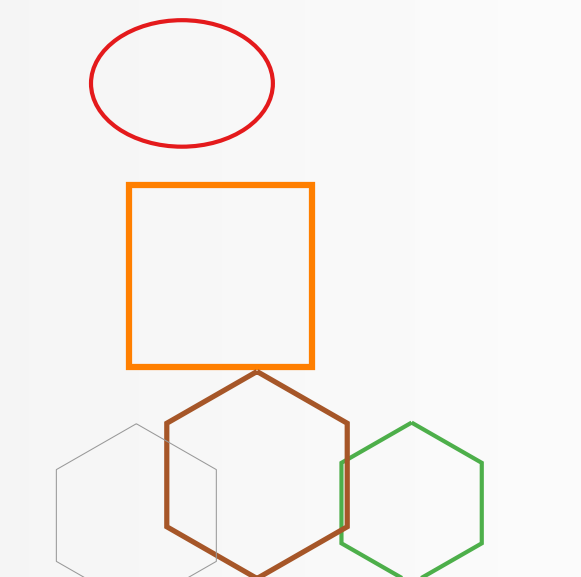[{"shape": "oval", "thickness": 2, "radius": 0.78, "center": [0.313, 0.855]}, {"shape": "hexagon", "thickness": 2, "radius": 0.7, "center": [0.708, 0.128]}, {"shape": "square", "thickness": 3, "radius": 0.79, "center": [0.379, 0.522]}, {"shape": "hexagon", "thickness": 2.5, "radius": 0.9, "center": [0.442, 0.177]}, {"shape": "hexagon", "thickness": 0.5, "radius": 0.79, "center": [0.235, 0.106]}]